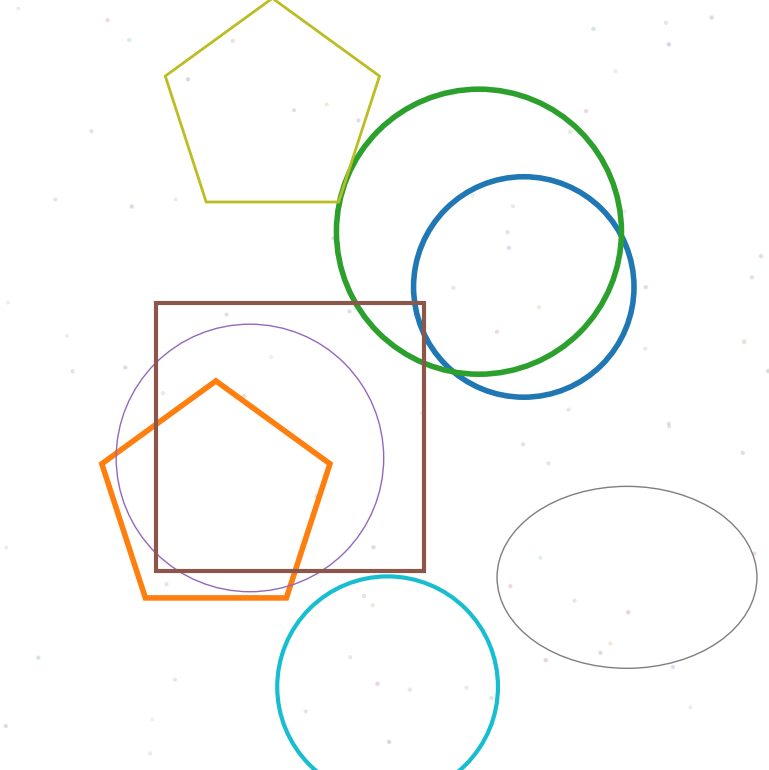[{"shape": "circle", "thickness": 2, "radius": 0.72, "center": [0.68, 0.627]}, {"shape": "pentagon", "thickness": 2, "radius": 0.78, "center": [0.28, 0.35]}, {"shape": "circle", "thickness": 2, "radius": 0.93, "center": [0.622, 0.699]}, {"shape": "circle", "thickness": 0.5, "radius": 0.87, "center": [0.325, 0.405]}, {"shape": "square", "thickness": 1.5, "radius": 0.87, "center": [0.377, 0.432]}, {"shape": "oval", "thickness": 0.5, "radius": 0.84, "center": [0.814, 0.25]}, {"shape": "pentagon", "thickness": 1, "radius": 0.73, "center": [0.354, 0.856]}, {"shape": "circle", "thickness": 1.5, "radius": 0.72, "center": [0.503, 0.108]}]